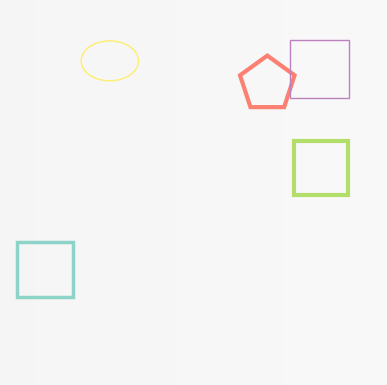[{"shape": "square", "thickness": 2.5, "radius": 0.36, "center": [0.117, 0.3]}, {"shape": "pentagon", "thickness": 3, "radius": 0.37, "center": [0.69, 0.782]}, {"shape": "square", "thickness": 3, "radius": 0.35, "center": [0.828, 0.565]}, {"shape": "square", "thickness": 1, "radius": 0.38, "center": [0.825, 0.822]}, {"shape": "oval", "thickness": 1, "radius": 0.37, "center": [0.283, 0.842]}]